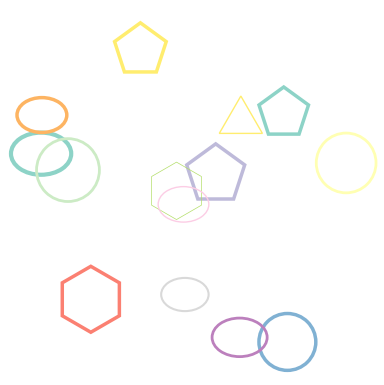[{"shape": "pentagon", "thickness": 2.5, "radius": 0.34, "center": [0.737, 0.706]}, {"shape": "oval", "thickness": 3, "radius": 0.39, "center": [0.107, 0.601]}, {"shape": "circle", "thickness": 2, "radius": 0.39, "center": [0.899, 0.577]}, {"shape": "pentagon", "thickness": 2.5, "radius": 0.4, "center": [0.56, 0.547]}, {"shape": "hexagon", "thickness": 2.5, "radius": 0.43, "center": [0.236, 0.223]}, {"shape": "circle", "thickness": 2.5, "radius": 0.37, "center": [0.746, 0.112]}, {"shape": "oval", "thickness": 2.5, "radius": 0.32, "center": [0.109, 0.701]}, {"shape": "hexagon", "thickness": 0.5, "radius": 0.37, "center": [0.458, 0.504]}, {"shape": "oval", "thickness": 1, "radius": 0.33, "center": [0.477, 0.469]}, {"shape": "oval", "thickness": 1.5, "radius": 0.31, "center": [0.48, 0.235]}, {"shape": "oval", "thickness": 2, "radius": 0.36, "center": [0.622, 0.124]}, {"shape": "circle", "thickness": 2, "radius": 0.41, "center": [0.177, 0.558]}, {"shape": "pentagon", "thickness": 2.5, "radius": 0.35, "center": [0.365, 0.87]}, {"shape": "triangle", "thickness": 1, "radius": 0.32, "center": [0.626, 0.686]}]